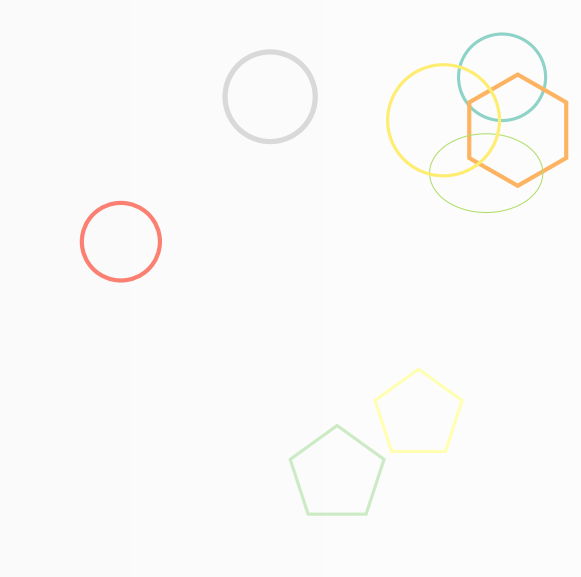[{"shape": "circle", "thickness": 1.5, "radius": 0.37, "center": [0.864, 0.865]}, {"shape": "pentagon", "thickness": 1.5, "radius": 0.39, "center": [0.72, 0.281]}, {"shape": "circle", "thickness": 2, "radius": 0.34, "center": [0.208, 0.581]}, {"shape": "hexagon", "thickness": 2, "radius": 0.48, "center": [0.891, 0.774]}, {"shape": "oval", "thickness": 0.5, "radius": 0.49, "center": [0.836, 0.699]}, {"shape": "circle", "thickness": 2.5, "radius": 0.39, "center": [0.465, 0.832]}, {"shape": "pentagon", "thickness": 1.5, "radius": 0.42, "center": [0.58, 0.177]}, {"shape": "circle", "thickness": 1.5, "radius": 0.48, "center": [0.763, 0.791]}]